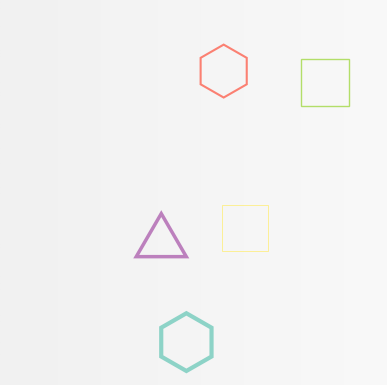[{"shape": "hexagon", "thickness": 3, "radius": 0.37, "center": [0.481, 0.111]}, {"shape": "hexagon", "thickness": 1.5, "radius": 0.34, "center": [0.577, 0.815]}, {"shape": "square", "thickness": 1, "radius": 0.31, "center": [0.84, 0.786]}, {"shape": "triangle", "thickness": 2.5, "radius": 0.37, "center": [0.416, 0.371]}, {"shape": "square", "thickness": 0.5, "radius": 0.3, "center": [0.632, 0.409]}]